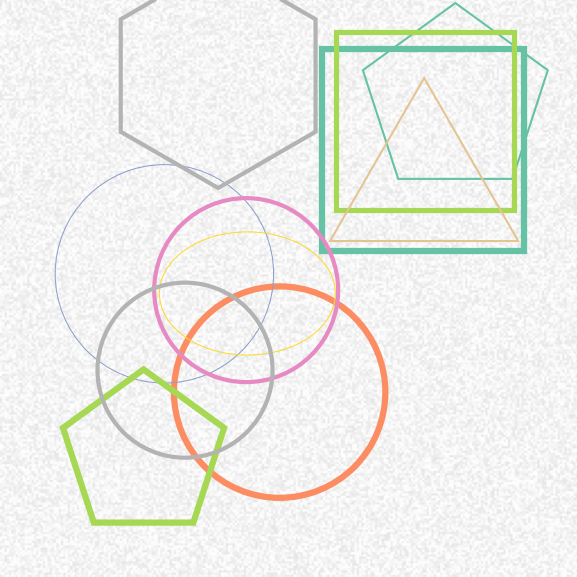[{"shape": "pentagon", "thickness": 1, "radius": 0.84, "center": [0.788, 0.826]}, {"shape": "square", "thickness": 3, "radius": 0.87, "center": [0.733, 0.74]}, {"shape": "circle", "thickness": 3, "radius": 0.92, "center": [0.484, 0.32]}, {"shape": "circle", "thickness": 0.5, "radius": 0.95, "center": [0.285, 0.525]}, {"shape": "circle", "thickness": 2, "radius": 0.8, "center": [0.426, 0.497]}, {"shape": "pentagon", "thickness": 3, "radius": 0.73, "center": [0.249, 0.213]}, {"shape": "square", "thickness": 2.5, "radius": 0.77, "center": [0.736, 0.789]}, {"shape": "oval", "thickness": 0.5, "radius": 0.76, "center": [0.428, 0.491]}, {"shape": "triangle", "thickness": 1, "radius": 0.94, "center": [0.734, 0.676]}, {"shape": "hexagon", "thickness": 2, "radius": 0.97, "center": [0.378, 0.868]}, {"shape": "circle", "thickness": 2, "radius": 0.76, "center": [0.32, 0.358]}]